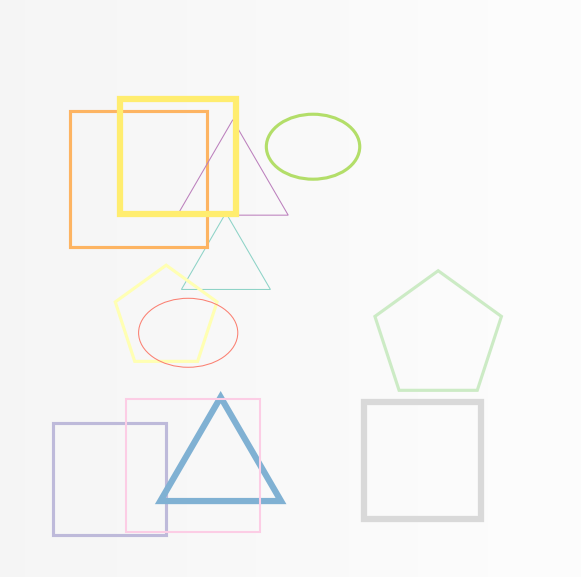[{"shape": "triangle", "thickness": 0.5, "radius": 0.44, "center": [0.389, 0.542]}, {"shape": "pentagon", "thickness": 1.5, "radius": 0.46, "center": [0.286, 0.448]}, {"shape": "square", "thickness": 1.5, "radius": 0.49, "center": [0.189, 0.17]}, {"shape": "oval", "thickness": 0.5, "radius": 0.43, "center": [0.324, 0.423]}, {"shape": "triangle", "thickness": 3, "radius": 0.6, "center": [0.38, 0.191]}, {"shape": "square", "thickness": 1.5, "radius": 0.59, "center": [0.239, 0.689]}, {"shape": "oval", "thickness": 1.5, "radius": 0.4, "center": [0.539, 0.745]}, {"shape": "square", "thickness": 1, "radius": 0.58, "center": [0.332, 0.193]}, {"shape": "square", "thickness": 3, "radius": 0.51, "center": [0.727, 0.201]}, {"shape": "triangle", "thickness": 0.5, "radius": 0.55, "center": [0.4, 0.682]}, {"shape": "pentagon", "thickness": 1.5, "radius": 0.57, "center": [0.754, 0.416]}, {"shape": "square", "thickness": 3, "radius": 0.5, "center": [0.306, 0.728]}]